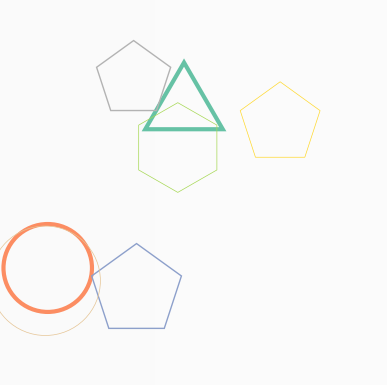[{"shape": "triangle", "thickness": 3, "radius": 0.58, "center": [0.475, 0.722]}, {"shape": "circle", "thickness": 3, "radius": 0.57, "center": [0.123, 0.304]}, {"shape": "pentagon", "thickness": 1, "radius": 0.61, "center": [0.352, 0.246]}, {"shape": "hexagon", "thickness": 0.5, "radius": 0.58, "center": [0.459, 0.617]}, {"shape": "pentagon", "thickness": 0.5, "radius": 0.54, "center": [0.723, 0.679]}, {"shape": "circle", "thickness": 0.5, "radius": 0.71, "center": [0.117, 0.271]}, {"shape": "pentagon", "thickness": 1, "radius": 0.5, "center": [0.345, 0.794]}]